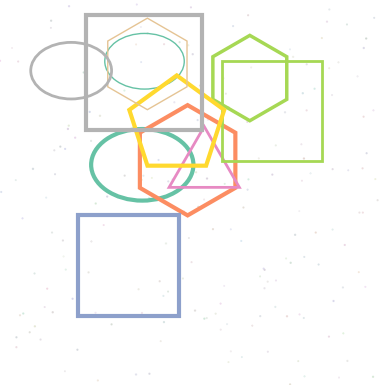[{"shape": "oval", "thickness": 3, "radius": 0.66, "center": [0.37, 0.572]}, {"shape": "oval", "thickness": 1, "radius": 0.52, "center": [0.375, 0.841]}, {"shape": "hexagon", "thickness": 3, "radius": 0.72, "center": [0.487, 0.584]}, {"shape": "square", "thickness": 3, "radius": 0.66, "center": [0.333, 0.31]}, {"shape": "triangle", "thickness": 2, "radius": 0.53, "center": [0.53, 0.566]}, {"shape": "hexagon", "thickness": 2.5, "radius": 0.55, "center": [0.649, 0.797]}, {"shape": "square", "thickness": 2, "radius": 0.65, "center": [0.706, 0.711]}, {"shape": "pentagon", "thickness": 3, "radius": 0.65, "center": [0.459, 0.674]}, {"shape": "hexagon", "thickness": 1, "radius": 0.59, "center": [0.383, 0.834]}, {"shape": "oval", "thickness": 2, "radius": 0.52, "center": [0.185, 0.816]}, {"shape": "square", "thickness": 3, "radius": 0.75, "center": [0.374, 0.811]}]